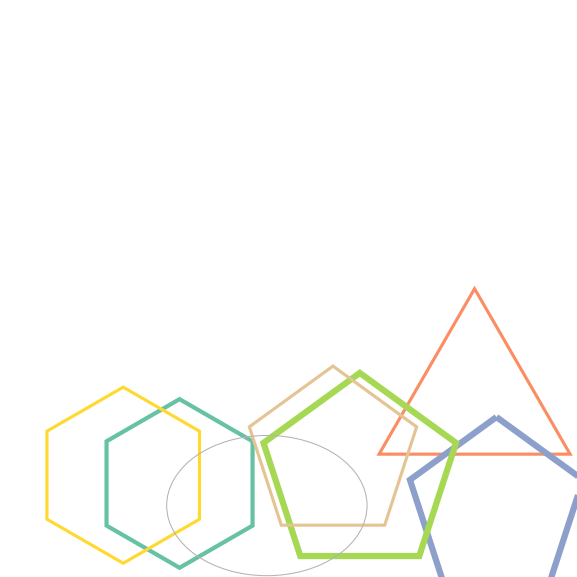[{"shape": "hexagon", "thickness": 2, "radius": 0.73, "center": [0.311, 0.162]}, {"shape": "triangle", "thickness": 1.5, "radius": 0.95, "center": [0.822, 0.308]}, {"shape": "pentagon", "thickness": 3, "radius": 0.79, "center": [0.86, 0.12]}, {"shape": "pentagon", "thickness": 3, "radius": 0.88, "center": [0.623, 0.178]}, {"shape": "hexagon", "thickness": 1.5, "radius": 0.76, "center": [0.213, 0.176]}, {"shape": "pentagon", "thickness": 1.5, "radius": 0.76, "center": [0.577, 0.213]}, {"shape": "oval", "thickness": 0.5, "radius": 0.87, "center": [0.462, 0.124]}]